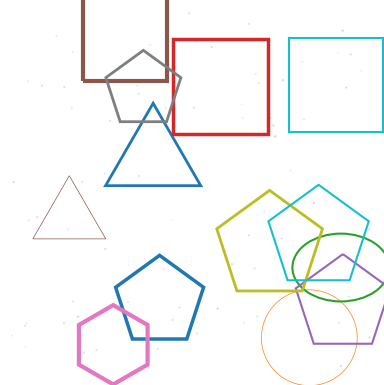[{"shape": "pentagon", "thickness": 2.5, "radius": 0.6, "center": [0.415, 0.217]}, {"shape": "triangle", "thickness": 2, "radius": 0.71, "center": [0.398, 0.589]}, {"shape": "circle", "thickness": 0.5, "radius": 0.62, "center": [0.803, 0.123]}, {"shape": "oval", "thickness": 1.5, "radius": 0.63, "center": [0.885, 0.305]}, {"shape": "square", "thickness": 2.5, "radius": 0.62, "center": [0.573, 0.775]}, {"shape": "pentagon", "thickness": 1.5, "radius": 0.64, "center": [0.891, 0.211]}, {"shape": "triangle", "thickness": 0.5, "radius": 0.55, "center": [0.18, 0.434]}, {"shape": "square", "thickness": 3, "radius": 0.55, "center": [0.325, 0.899]}, {"shape": "hexagon", "thickness": 3, "radius": 0.51, "center": [0.294, 0.104]}, {"shape": "pentagon", "thickness": 2, "radius": 0.51, "center": [0.372, 0.767]}, {"shape": "pentagon", "thickness": 2, "radius": 0.72, "center": [0.7, 0.361]}, {"shape": "square", "thickness": 1.5, "radius": 0.61, "center": [0.872, 0.78]}, {"shape": "pentagon", "thickness": 1.5, "radius": 0.69, "center": [0.828, 0.383]}]